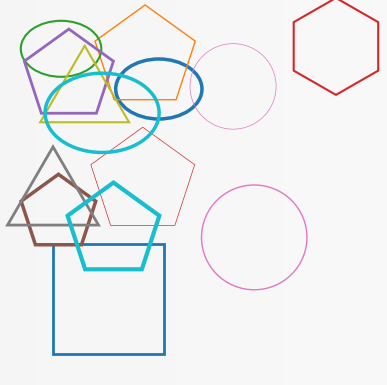[{"shape": "square", "thickness": 2, "radius": 0.72, "center": [0.281, 0.223]}, {"shape": "oval", "thickness": 2.5, "radius": 0.56, "center": [0.41, 0.769]}, {"shape": "pentagon", "thickness": 1, "radius": 0.68, "center": [0.375, 0.851]}, {"shape": "oval", "thickness": 1.5, "radius": 0.52, "center": [0.158, 0.873]}, {"shape": "pentagon", "thickness": 0.5, "radius": 0.7, "center": [0.368, 0.529]}, {"shape": "hexagon", "thickness": 1.5, "radius": 0.63, "center": [0.867, 0.879]}, {"shape": "pentagon", "thickness": 2, "radius": 0.6, "center": [0.178, 0.804]}, {"shape": "pentagon", "thickness": 2.5, "radius": 0.51, "center": [0.151, 0.446]}, {"shape": "circle", "thickness": 0.5, "radius": 0.56, "center": [0.601, 0.776]}, {"shape": "circle", "thickness": 1, "radius": 0.68, "center": [0.656, 0.383]}, {"shape": "triangle", "thickness": 2, "radius": 0.68, "center": [0.137, 0.483]}, {"shape": "triangle", "thickness": 1.5, "radius": 0.66, "center": [0.218, 0.749]}, {"shape": "oval", "thickness": 2.5, "radius": 0.74, "center": [0.264, 0.707]}, {"shape": "pentagon", "thickness": 3, "radius": 0.62, "center": [0.293, 0.401]}]